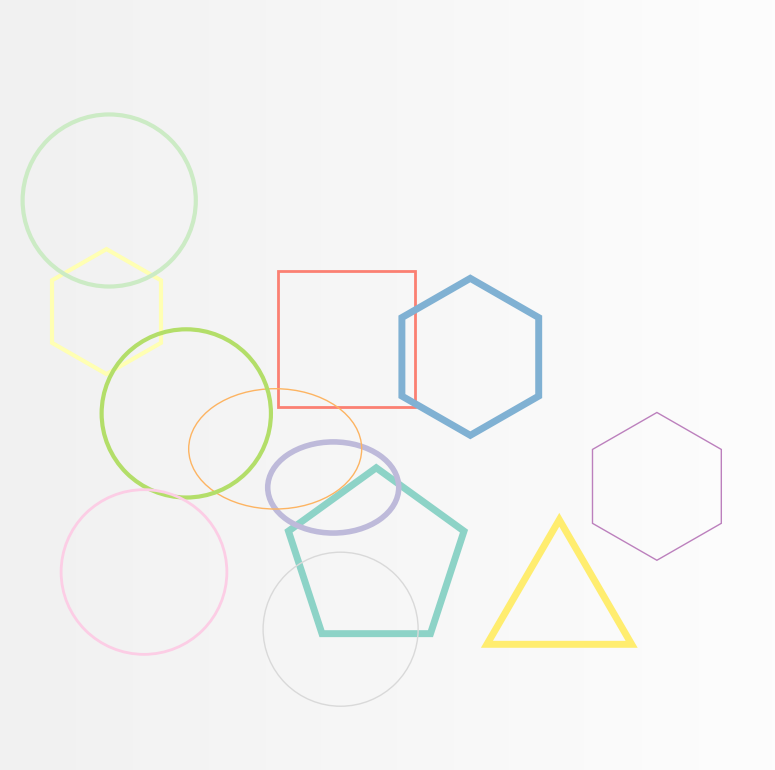[{"shape": "pentagon", "thickness": 2.5, "radius": 0.6, "center": [0.485, 0.273]}, {"shape": "hexagon", "thickness": 1.5, "radius": 0.41, "center": [0.137, 0.595]}, {"shape": "oval", "thickness": 2, "radius": 0.42, "center": [0.43, 0.367]}, {"shape": "square", "thickness": 1, "radius": 0.44, "center": [0.447, 0.559]}, {"shape": "hexagon", "thickness": 2.5, "radius": 0.51, "center": [0.607, 0.537]}, {"shape": "oval", "thickness": 0.5, "radius": 0.56, "center": [0.355, 0.417]}, {"shape": "circle", "thickness": 1.5, "radius": 0.55, "center": [0.24, 0.463]}, {"shape": "circle", "thickness": 1, "radius": 0.53, "center": [0.186, 0.257]}, {"shape": "circle", "thickness": 0.5, "radius": 0.5, "center": [0.44, 0.183]}, {"shape": "hexagon", "thickness": 0.5, "radius": 0.48, "center": [0.848, 0.368]}, {"shape": "circle", "thickness": 1.5, "radius": 0.56, "center": [0.141, 0.74]}, {"shape": "triangle", "thickness": 2.5, "radius": 0.54, "center": [0.722, 0.217]}]